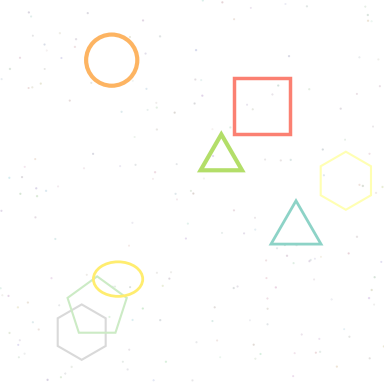[{"shape": "triangle", "thickness": 2, "radius": 0.38, "center": [0.769, 0.403]}, {"shape": "hexagon", "thickness": 1.5, "radius": 0.38, "center": [0.898, 0.531]}, {"shape": "square", "thickness": 2.5, "radius": 0.37, "center": [0.68, 0.724]}, {"shape": "circle", "thickness": 3, "radius": 0.33, "center": [0.29, 0.844]}, {"shape": "triangle", "thickness": 3, "radius": 0.31, "center": [0.575, 0.589]}, {"shape": "hexagon", "thickness": 1.5, "radius": 0.36, "center": [0.212, 0.137]}, {"shape": "pentagon", "thickness": 1.5, "radius": 0.4, "center": [0.252, 0.201]}, {"shape": "oval", "thickness": 2, "radius": 0.32, "center": [0.307, 0.275]}]